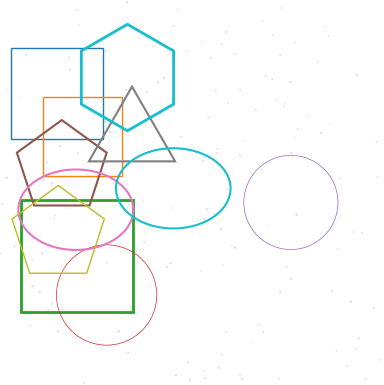[{"shape": "square", "thickness": 1, "radius": 0.59, "center": [0.149, 0.757]}, {"shape": "square", "thickness": 1, "radius": 0.51, "center": [0.213, 0.645]}, {"shape": "square", "thickness": 2, "radius": 0.73, "center": [0.2, 0.334]}, {"shape": "circle", "thickness": 0.5, "radius": 0.65, "center": [0.277, 0.234]}, {"shape": "circle", "thickness": 0.5, "radius": 0.61, "center": [0.756, 0.474]}, {"shape": "pentagon", "thickness": 1.5, "radius": 0.61, "center": [0.161, 0.565]}, {"shape": "oval", "thickness": 1.5, "radius": 0.75, "center": [0.197, 0.455]}, {"shape": "triangle", "thickness": 1.5, "radius": 0.65, "center": [0.343, 0.646]}, {"shape": "pentagon", "thickness": 1, "radius": 0.63, "center": [0.151, 0.392]}, {"shape": "oval", "thickness": 1.5, "radius": 0.74, "center": [0.45, 0.511]}, {"shape": "hexagon", "thickness": 2, "radius": 0.69, "center": [0.331, 0.799]}]